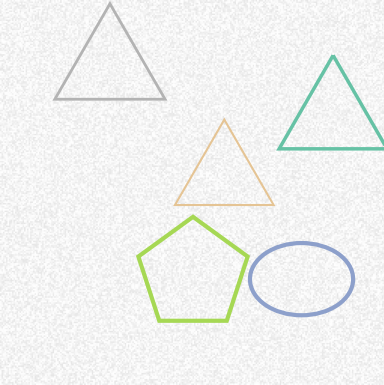[{"shape": "triangle", "thickness": 2.5, "radius": 0.81, "center": [0.865, 0.694]}, {"shape": "oval", "thickness": 3, "radius": 0.67, "center": [0.783, 0.275]}, {"shape": "pentagon", "thickness": 3, "radius": 0.75, "center": [0.501, 0.288]}, {"shape": "triangle", "thickness": 1.5, "radius": 0.74, "center": [0.583, 0.541]}, {"shape": "triangle", "thickness": 2, "radius": 0.83, "center": [0.286, 0.825]}]